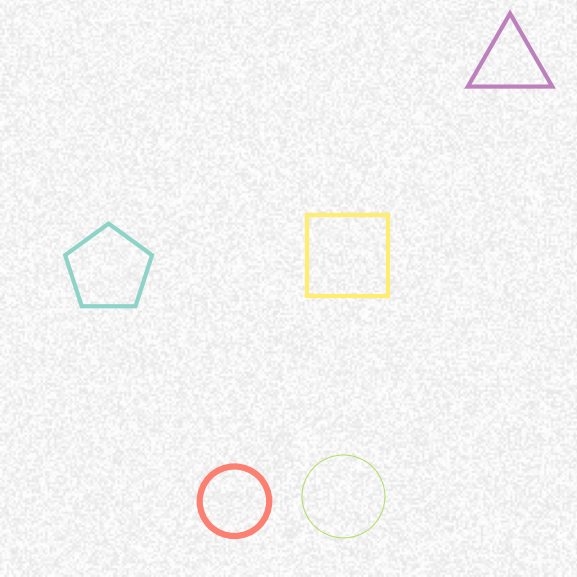[{"shape": "pentagon", "thickness": 2, "radius": 0.4, "center": [0.188, 0.533]}, {"shape": "circle", "thickness": 3, "radius": 0.3, "center": [0.406, 0.131]}, {"shape": "circle", "thickness": 0.5, "radius": 0.36, "center": [0.595, 0.139]}, {"shape": "triangle", "thickness": 2, "radius": 0.42, "center": [0.883, 0.891]}, {"shape": "square", "thickness": 2, "radius": 0.35, "center": [0.602, 0.557]}]